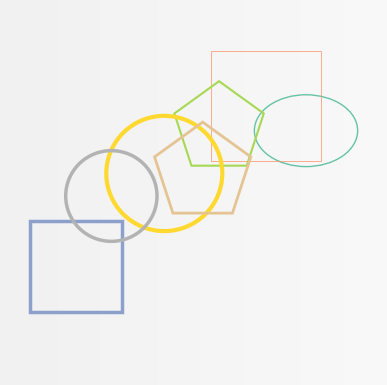[{"shape": "oval", "thickness": 1, "radius": 0.67, "center": [0.79, 0.661]}, {"shape": "square", "thickness": 0.5, "radius": 0.71, "center": [0.686, 0.724]}, {"shape": "square", "thickness": 2.5, "radius": 0.59, "center": [0.197, 0.307]}, {"shape": "pentagon", "thickness": 1.5, "radius": 0.61, "center": [0.565, 0.668]}, {"shape": "circle", "thickness": 3, "radius": 0.75, "center": [0.424, 0.549]}, {"shape": "pentagon", "thickness": 2, "radius": 0.65, "center": [0.523, 0.552]}, {"shape": "circle", "thickness": 2.5, "radius": 0.59, "center": [0.287, 0.491]}]